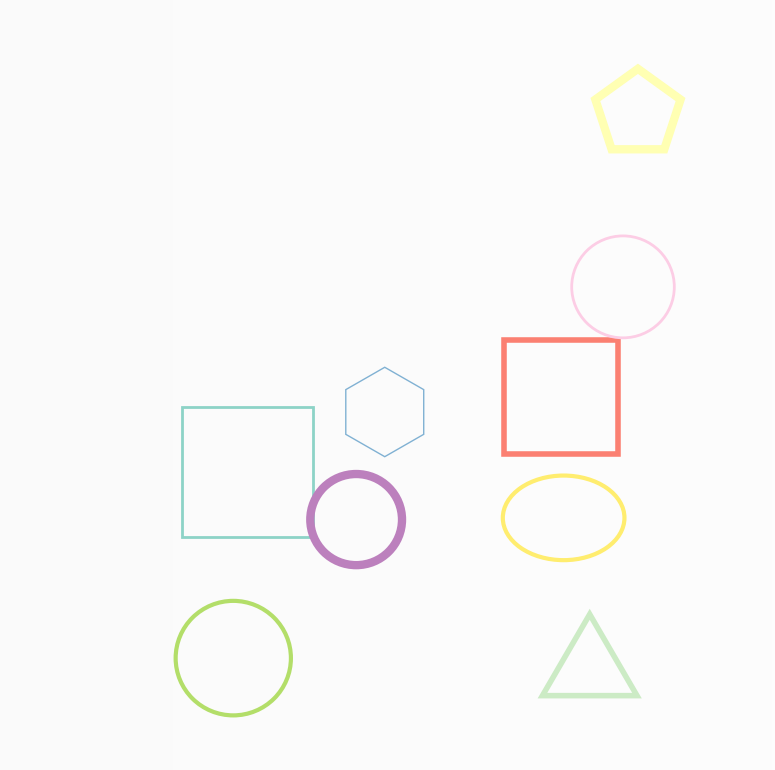[{"shape": "square", "thickness": 1, "radius": 0.42, "center": [0.319, 0.387]}, {"shape": "pentagon", "thickness": 3, "radius": 0.29, "center": [0.823, 0.853]}, {"shape": "square", "thickness": 2, "radius": 0.37, "center": [0.724, 0.484]}, {"shape": "hexagon", "thickness": 0.5, "radius": 0.29, "center": [0.496, 0.465]}, {"shape": "circle", "thickness": 1.5, "radius": 0.37, "center": [0.301, 0.145]}, {"shape": "circle", "thickness": 1, "radius": 0.33, "center": [0.804, 0.627]}, {"shape": "circle", "thickness": 3, "radius": 0.3, "center": [0.46, 0.325]}, {"shape": "triangle", "thickness": 2, "radius": 0.35, "center": [0.761, 0.132]}, {"shape": "oval", "thickness": 1.5, "radius": 0.39, "center": [0.727, 0.327]}]